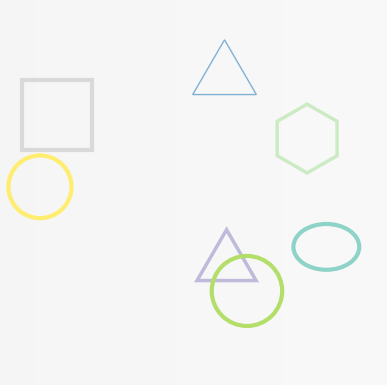[{"shape": "oval", "thickness": 3, "radius": 0.42, "center": [0.842, 0.359]}, {"shape": "triangle", "thickness": 2.5, "radius": 0.44, "center": [0.585, 0.315]}, {"shape": "triangle", "thickness": 1, "radius": 0.47, "center": [0.579, 0.802]}, {"shape": "circle", "thickness": 3, "radius": 0.45, "center": [0.637, 0.244]}, {"shape": "square", "thickness": 3, "radius": 0.45, "center": [0.147, 0.701]}, {"shape": "hexagon", "thickness": 2.5, "radius": 0.45, "center": [0.793, 0.64]}, {"shape": "circle", "thickness": 3, "radius": 0.41, "center": [0.103, 0.515]}]